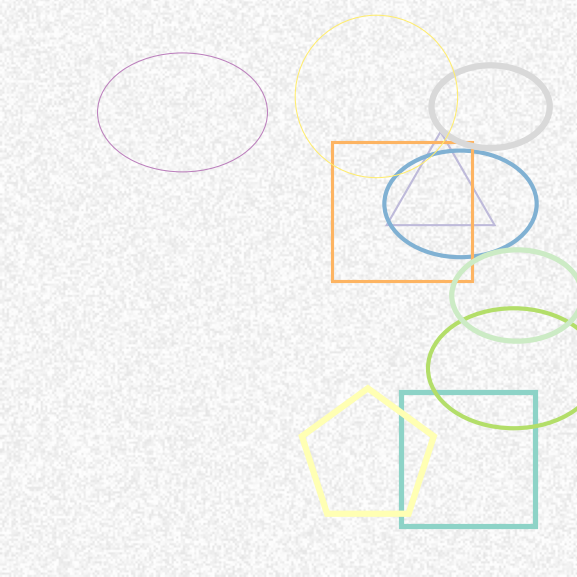[{"shape": "square", "thickness": 2.5, "radius": 0.58, "center": [0.811, 0.204]}, {"shape": "pentagon", "thickness": 3, "radius": 0.6, "center": [0.637, 0.207]}, {"shape": "triangle", "thickness": 1, "radius": 0.54, "center": [0.763, 0.663]}, {"shape": "oval", "thickness": 2, "radius": 0.66, "center": [0.797, 0.646]}, {"shape": "square", "thickness": 1.5, "radius": 0.6, "center": [0.697, 0.633]}, {"shape": "oval", "thickness": 2, "radius": 0.74, "center": [0.889, 0.361]}, {"shape": "oval", "thickness": 3, "radius": 0.51, "center": [0.85, 0.814]}, {"shape": "oval", "thickness": 0.5, "radius": 0.74, "center": [0.316, 0.804]}, {"shape": "oval", "thickness": 2.5, "radius": 0.56, "center": [0.895, 0.487]}, {"shape": "circle", "thickness": 0.5, "radius": 0.7, "center": [0.652, 0.832]}]